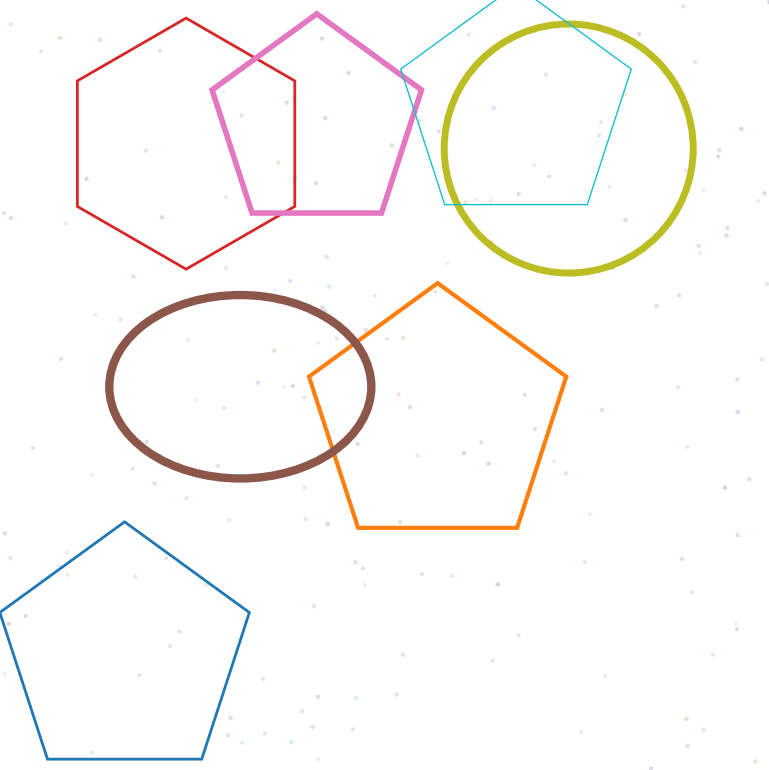[{"shape": "pentagon", "thickness": 1, "radius": 0.85, "center": [0.162, 0.152]}, {"shape": "pentagon", "thickness": 1.5, "radius": 0.88, "center": [0.568, 0.457]}, {"shape": "hexagon", "thickness": 1, "radius": 0.82, "center": [0.242, 0.813]}, {"shape": "oval", "thickness": 3, "radius": 0.85, "center": [0.312, 0.498]}, {"shape": "pentagon", "thickness": 2, "radius": 0.71, "center": [0.411, 0.839]}, {"shape": "circle", "thickness": 2.5, "radius": 0.81, "center": [0.739, 0.807]}, {"shape": "pentagon", "thickness": 0.5, "radius": 0.79, "center": [0.67, 0.862]}]